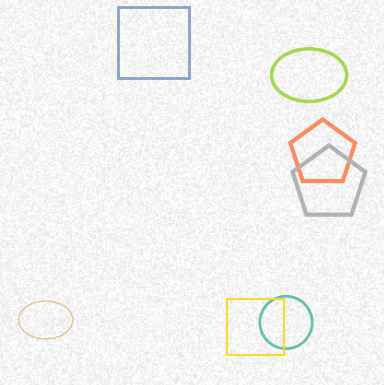[{"shape": "circle", "thickness": 2, "radius": 0.34, "center": [0.743, 0.162]}, {"shape": "pentagon", "thickness": 3, "radius": 0.44, "center": [0.838, 0.601]}, {"shape": "square", "thickness": 2, "radius": 0.46, "center": [0.398, 0.89]}, {"shape": "oval", "thickness": 2.5, "radius": 0.49, "center": [0.803, 0.805]}, {"shape": "square", "thickness": 1.5, "radius": 0.37, "center": [0.664, 0.15]}, {"shape": "oval", "thickness": 1, "radius": 0.35, "center": [0.119, 0.169]}, {"shape": "pentagon", "thickness": 3, "radius": 0.5, "center": [0.854, 0.523]}]